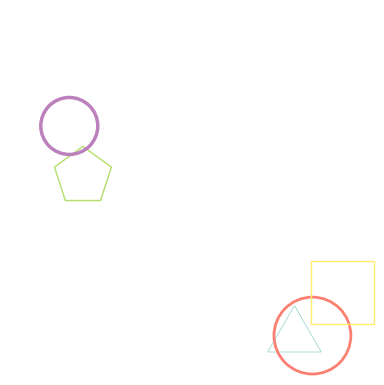[{"shape": "triangle", "thickness": 0.5, "radius": 0.4, "center": [0.765, 0.126]}, {"shape": "circle", "thickness": 2, "radius": 0.5, "center": [0.811, 0.128]}, {"shape": "pentagon", "thickness": 1, "radius": 0.39, "center": [0.215, 0.542]}, {"shape": "circle", "thickness": 2.5, "radius": 0.37, "center": [0.18, 0.673]}, {"shape": "square", "thickness": 1, "radius": 0.41, "center": [0.889, 0.24]}]